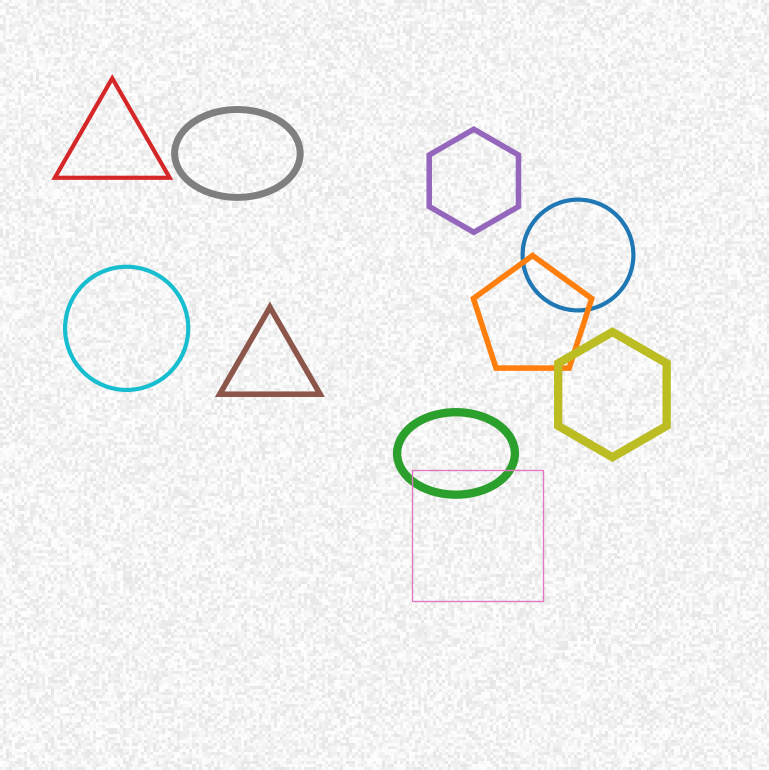[{"shape": "circle", "thickness": 1.5, "radius": 0.36, "center": [0.751, 0.669]}, {"shape": "pentagon", "thickness": 2, "radius": 0.4, "center": [0.692, 0.587]}, {"shape": "oval", "thickness": 3, "radius": 0.38, "center": [0.592, 0.411]}, {"shape": "triangle", "thickness": 1.5, "radius": 0.43, "center": [0.146, 0.812]}, {"shape": "hexagon", "thickness": 2, "radius": 0.33, "center": [0.615, 0.765]}, {"shape": "triangle", "thickness": 2, "radius": 0.38, "center": [0.351, 0.526]}, {"shape": "square", "thickness": 0.5, "radius": 0.42, "center": [0.621, 0.305]}, {"shape": "oval", "thickness": 2.5, "radius": 0.41, "center": [0.308, 0.801]}, {"shape": "hexagon", "thickness": 3, "radius": 0.41, "center": [0.795, 0.488]}, {"shape": "circle", "thickness": 1.5, "radius": 0.4, "center": [0.164, 0.574]}]